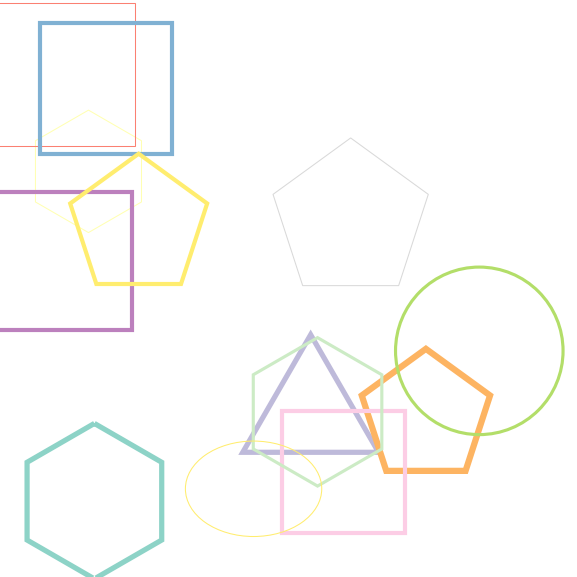[{"shape": "hexagon", "thickness": 2.5, "radius": 0.67, "center": [0.163, 0.131]}, {"shape": "hexagon", "thickness": 0.5, "radius": 0.53, "center": [0.153, 0.702]}, {"shape": "triangle", "thickness": 2.5, "radius": 0.68, "center": [0.538, 0.284]}, {"shape": "square", "thickness": 0.5, "radius": 0.62, "center": [0.111, 0.87]}, {"shape": "square", "thickness": 2, "radius": 0.57, "center": [0.184, 0.846]}, {"shape": "pentagon", "thickness": 3, "radius": 0.58, "center": [0.738, 0.278]}, {"shape": "circle", "thickness": 1.5, "radius": 0.73, "center": [0.83, 0.392]}, {"shape": "square", "thickness": 2, "radius": 0.53, "center": [0.595, 0.182]}, {"shape": "pentagon", "thickness": 0.5, "radius": 0.71, "center": [0.607, 0.619]}, {"shape": "square", "thickness": 2, "radius": 0.6, "center": [0.109, 0.547]}, {"shape": "hexagon", "thickness": 1.5, "radius": 0.64, "center": [0.55, 0.286]}, {"shape": "pentagon", "thickness": 2, "radius": 0.62, "center": [0.24, 0.608]}, {"shape": "oval", "thickness": 0.5, "radius": 0.59, "center": [0.439, 0.153]}]